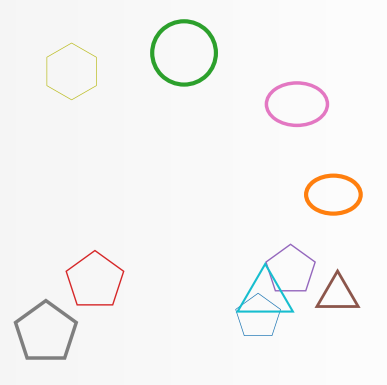[{"shape": "pentagon", "thickness": 0.5, "radius": 0.3, "center": [0.666, 0.177]}, {"shape": "oval", "thickness": 3, "radius": 0.35, "center": [0.86, 0.494]}, {"shape": "circle", "thickness": 3, "radius": 0.41, "center": [0.475, 0.863]}, {"shape": "pentagon", "thickness": 1, "radius": 0.39, "center": [0.245, 0.271]}, {"shape": "pentagon", "thickness": 1, "radius": 0.33, "center": [0.75, 0.299]}, {"shape": "triangle", "thickness": 2, "radius": 0.31, "center": [0.871, 0.235]}, {"shape": "oval", "thickness": 2.5, "radius": 0.39, "center": [0.766, 0.729]}, {"shape": "pentagon", "thickness": 2.5, "radius": 0.41, "center": [0.118, 0.137]}, {"shape": "hexagon", "thickness": 0.5, "radius": 0.37, "center": [0.185, 0.814]}, {"shape": "triangle", "thickness": 1.5, "radius": 0.41, "center": [0.684, 0.232]}]